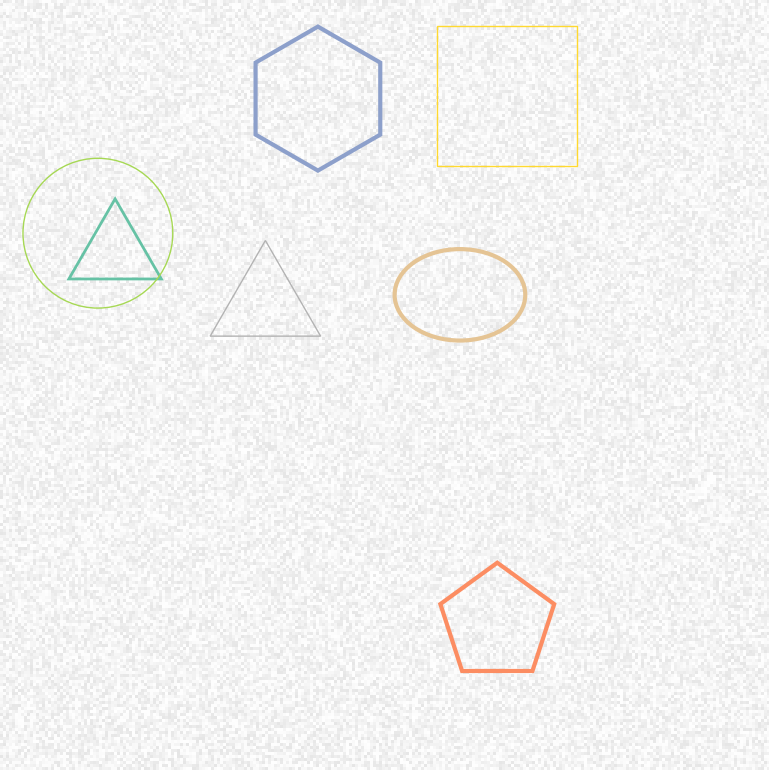[{"shape": "triangle", "thickness": 1, "radius": 0.35, "center": [0.149, 0.672]}, {"shape": "pentagon", "thickness": 1.5, "radius": 0.39, "center": [0.646, 0.191]}, {"shape": "hexagon", "thickness": 1.5, "radius": 0.47, "center": [0.413, 0.872]}, {"shape": "circle", "thickness": 0.5, "radius": 0.49, "center": [0.127, 0.697]}, {"shape": "square", "thickness": 0.5, "radius": 0.45, "center": [0.658, 0.876]}, {"shape": "oval", "thickness": 1.5, "radius": 0.42, "center": [0.597, 0.617]}, {"shape": "triangle", "thickness": 0.5, "radius": 0.41, "center": [0.345, 0.605]}]